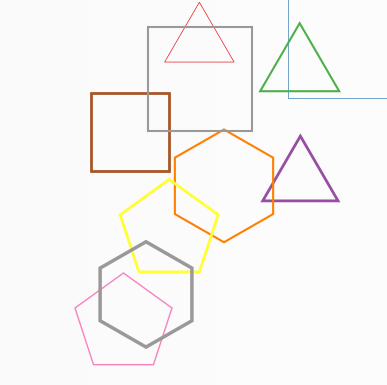[{"shape": "triangle", "thickness": 0.5, "radius": 0.52, "center": [0.514, 0.891]}, {"shape": "square", "thickness": 0.5, "radius": 0.74, "center": [0.892, 0.894]}, {"shape": "triangle", "thickness": 1.5, "radius": 0.59, "center": [0.773, 0.822]}, {"shape": "triangle", "thickness": 2, "radius": 0.56, "center": [0.775, 0.534]}, {"shape": "hexagon", "thickness": 1.5, "radius": 0.73, "center": [0.578, 0.517]}, {"shape": "pentagon", "thickness": 2, "radius": 0.66, "center": [0.437, 0.401]}, {"shape": "square", "thickness": 2, "radius": 0.5, "center": [0.336, 0.657]}, {"shape": "pentagon", "thickness": 1, "radius": 0.66, "center": [0.319, 0.159]}, {"shape": "hexagon", "thickness": 2.5, "radius": 0.68, "center": [0.377, 0.235]}, {"shape": "square", "thickness": 1.5, "radius": 0.67, "center": [0.517, 0.795]}]